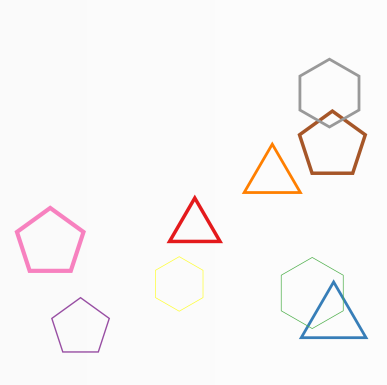[{"shape": "triangle", "thickness": 2.5, "radius": 0.38, "center": [0.503, 0.41]}, {"shape": "triangle", "thickness": 2, "radius": 0.48, "center": [0.861, 0.171]}, {"shape": "hexagon", "thickness": 0.5, "radius": 0.46, "center": [0.806, 0.239]}, {"shape": "pentagon", "thickness": 1, "radius": 0.39, "center": [0.208, 0.149]}, {"shape": "triangle", "thickness": 2, "radius": 0.42, "center": [0.703, 0.542]}, {"shape": "hexagon", "thickness": 0.5, "radius": 0.35, "center": [0.463, 0.262]}, {"shape": "pentagon", "thickness": 2.5, "radius": 0.45, "center": [0.858, 0.622]}, {"shape": "pentagon", "thickness": 3, "radius": 0.45, "center": [0.13, 0.37]}, {"shape": "hexagon", "thickness": 2, "radius": 0.44, "center": [0.85, 0.758]}]